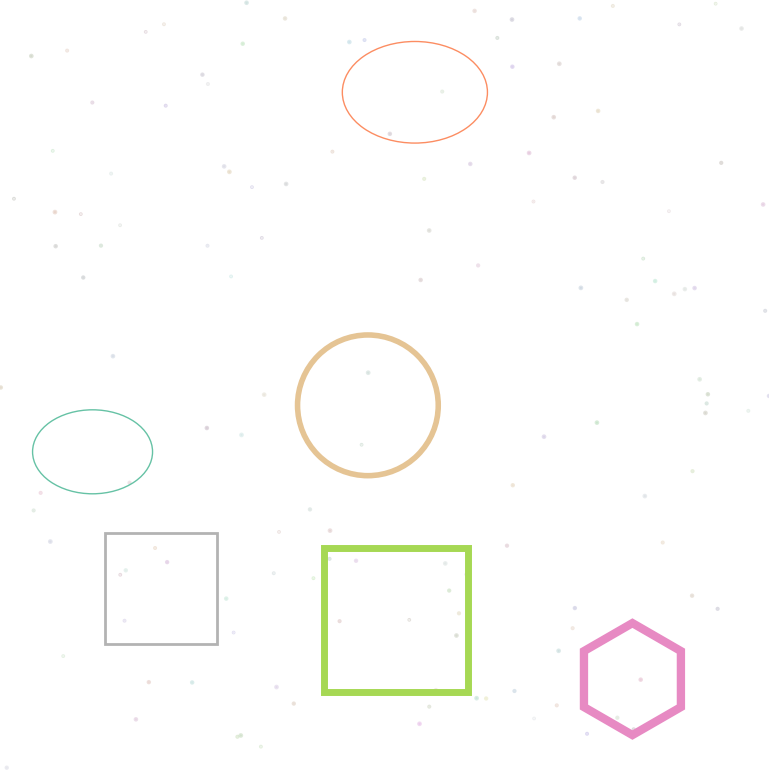[{"shape": "oval", "thickness": 0.5, "radius": 0.39, "center": [0.12, 0.413]}, {"shape": "oval", "thickness": 0.5, "radius": 0.47, "center": [0.539, 0.88]}, {"shape": "hexagon", "thickness": 3, "radius": 0.36, "center": [0.821, 0.118]}, {"shape": "square", "thickness": 2.5, "radius": 0.47, "center": [0.514, 0.195]}, {"shape": "circle", "thickness": 2, "radius": 0.46, "center": [0.478, 0.474]}, {"shape": "square", "thickness": 1, "radius": 0.36, "center": [0.209, 0.236]}]